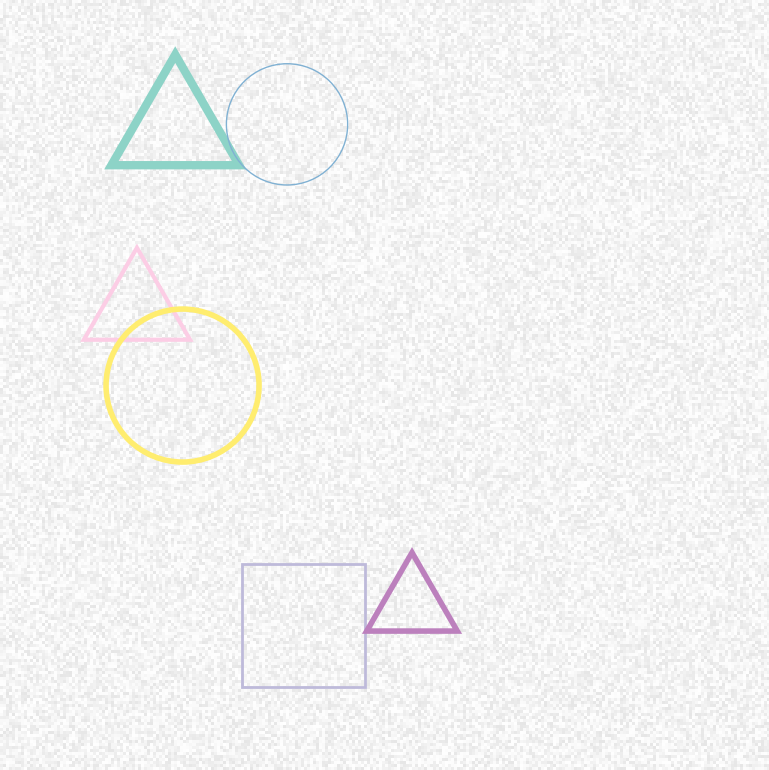[{"shape": "triangle", "thickness": 3, "radius": 0.48, "center": [0.228, 0.833]}, {"shape": "square", "thickness": 1, "radius": 0.4, "center": [0.394, 0.188]}, {"shape": "circle", "thickness": 0.5, "radius": 0.39, "center": [0.373, 0.838]}, {"shape": "triangle", "thickness": 1.5, "radius": 0.4, "center": [0.178, 0.599]}, {"shape": "triangle", "thickness": 2, "radius": 0.34, "center": [0.535, 0.214]}, {"shape": "circle", "thickness": 2, "radius": 0.5, "center": [0.237, 0.499]}]